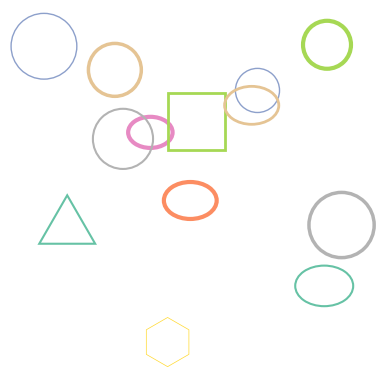[{"shape": "oval", "thickness": 1.5, "radius": 0.38, "center": [0.842, 0.257]}, {"shape": "triangle", "thickness": 1.5, "radius": 0.42, "center": [0.175, 0.409]}, {"shape": "oval", "thickness": 3, "radius": 0.34, "center": [0.494, 0.479]}, {"shape": "circle", "thickness": 1, "radius": 0.43, "center": [0.114, 0.88]}, {"shape": "circle", "thickness": 1, "radius": 0.29, "center": [0.669, 0.765]}, {"shape": "oval", "thickness": 3, "radius": 0.29, "center": [0.391, 0.656]}, {"shape": "square", "thickness": 2, "radius": 0.37, "center": [0.509, 0.684]}, {"shape": "circle", "thickness": 3, "radius": 0.31, "center": [0.849, 0.884]}, {"shape": "hexagon", "thickness": 0.5, "radius": 0.32, "center": [0.435, 0.112]}, {"shape": "circle", "thickness": 2.5, "radius": 0.34, "center": [0.298, 0.818]}, {"shape": "oval", "thickness": 2, "radius": 0.35, "center": [0.654, 0.726]}, {"shape": "circle", "thickness": 2.5, "radius": 0.42, "center": [0.887, 0.416]}, {"shape": "circle", "thickness": 1.5, "radius": 0.39, "center": [0.319, 0.639]}]